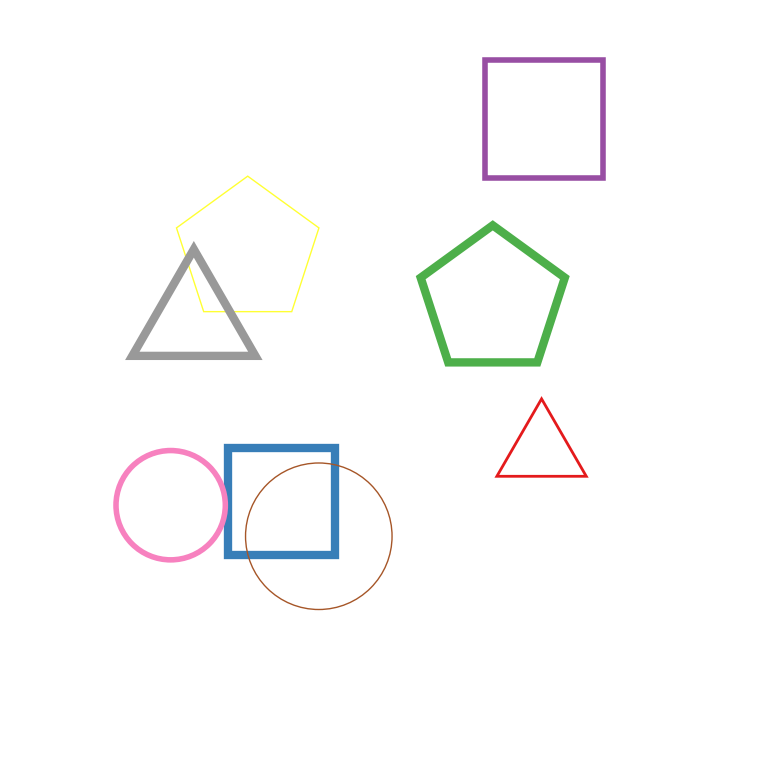[{"shape": "triangle", "thickness": 1, "radius": 0.34, "center": [0.703, 0.415]}, {"shape": "square", "thickness": 3, "radius": 0.35, "center": [0.366, 0.348]}, {"shape": "pentagon", "thickness": 3, "radius": 0.49, "center": [0.64, 0.609]}, {"shape": "square", "thickness": 2, "radius": 0.38, "center": [0.707, 0.846]}, {"shape": "pentagon", "thickness": 0.5, "radius": 0.49, "center": [0.322, 0.674]}, {"shape": "circle", "thickness": 0.5, "radius": 0.48, "center": [0.414, 0.304]}, {"shape": "circle", "thickness": 2, "radius": 0.35, "center": [0.222, 0.344]}, {"shape": "triangle", "thickness": 3, "radius": 0.46, "center": [0.252, 0.584]}]